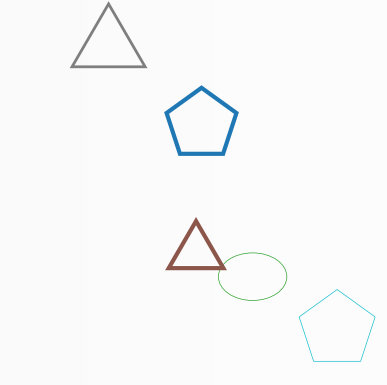[{"shape": "pentagon", "thickness": 3, "radius": 0.47, "center": [0.52, 0.677]}, {"shape": "oval", "thickness": 0.5, "radius": 0.44, "center": [0.652, 0.281]}, {"shape": "triangle", "thickness": 3, "radius": 0.41, "center": [0.506, 0.344]}, {"shape": "triangle", "thickness": 2, "radius": 0.54, "center": [0.28, 0.881]}, {"shape": "pentagon", "thickness": 0.5, "radius": 0.52, "center": [0.87, 0.145]}]